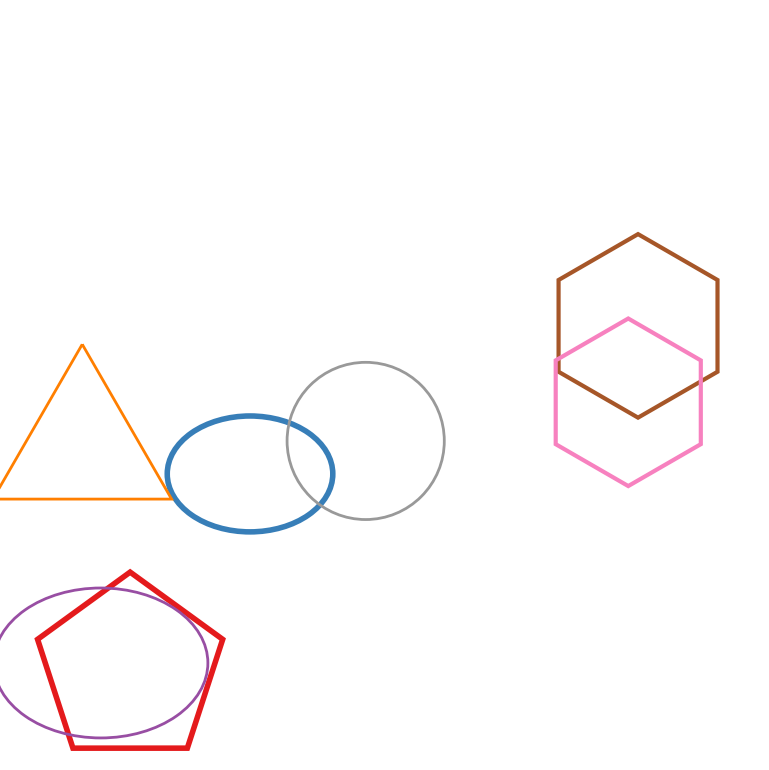[{"shape": "pentagon", "thickness": 2, "radius": 0.63, "center": [0.169, 0.131]}, {"shape": "oval", "thickness": 2, "radius": 0.54, "center": [0.325, 0.385]}, {"shape": "oval", "thickness": 1, "radius": 0.7, "center": [0.131, 0.139]}, {"shape": "triangle", "thickness": 1, "radius": 0.67, "center": [0.107, 0.419]}, {"shape": "hexagon", "thickness": 1.5, "radius": 0.6, "center": [0.829, 0.577]}, {"shape": "hexagon", "thickness": 1.5, "radius": 0.54, "center": [0.816, 0.478]}, {"shape": "circle", "thickness": 1, "radius": 0.51, "center": [0.475, 0.427]}]